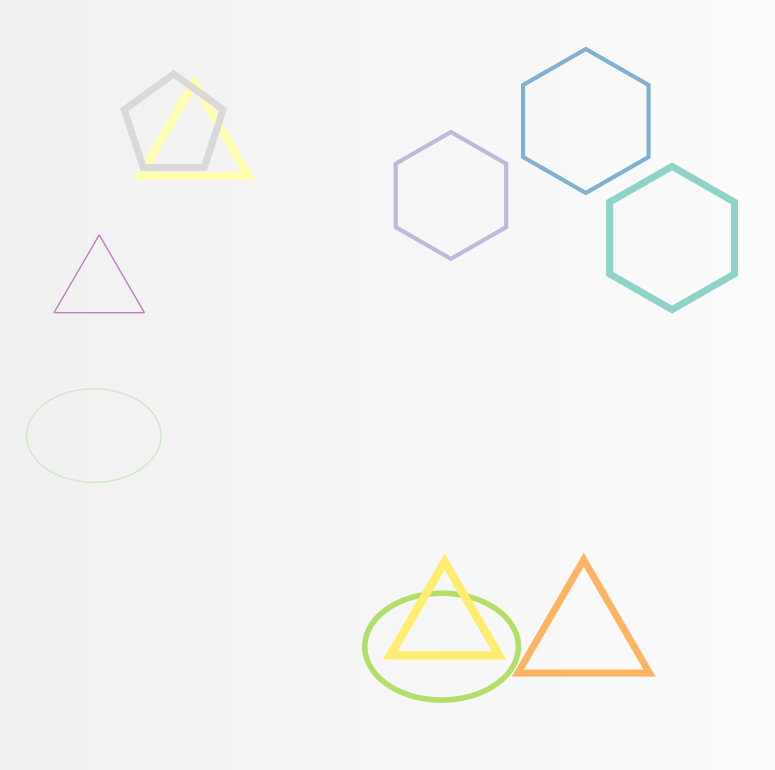[{"shape": "hexagon", "thickness": 2.5, "radius": 0.47, "center": [0.867, 0.691]}, {"shape": "triangle", "thickness": 3, "radius": 0.4, "center": [0.251, 0.812]}, {"shape": "hexagon", "thickness": 1.5, "radius": 0.41, "center": [0.582, 0.746]}, {"shape": "hexagon", "thickness": 1.5, "radius": 0.47, "center": [0.756, 0.843]}, {"shape": "triangle", "thickness": 2.5, "radius": 0.49, "center": [0.753, 0.175]}, {"shape": "oval", "thickness": 2, "radius": 0.5, "center": [0.57, 0.16]}, {"shape": "pentagon", "thickness": 2.5, "radius": 0.34, "center": [0.224, 0.837]}, {"shape": "triangle", "thickness": 0.5, "radius": 0.34, "center": [0.128, 0.628]}, {"shape": "oval", "thickness": 0.5, "radius": 0.43, "center": [0.121, 0.434]}, {"shape": "triangle", "thickness": 3, "radius": 0.41, "center": [0.574, 0.189]}]